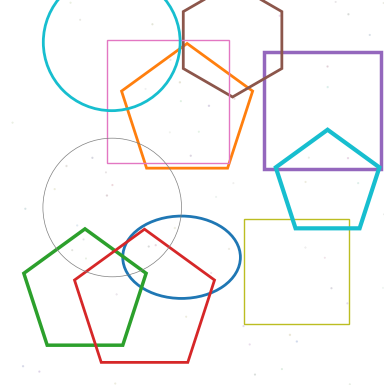[{"shape": "oval", "thickness": 2, "radius": 0.76, "center": [0.472, 0.332]}, {"shape": "pentagon", "thickness": 2, "radius": 0.9, "center": [0.486, 0.708]}, {"shape": "pentagon", "thickness": 2.5, "radius": 0.83, "center": [0.221, 0.238]}, {"shape": "pentagon", "thickness": 2, "radius": 0.96, "center": [0.375, 0.213]}, {"shape": "square", "thickness": 2.5, "radius": 0.76, "center": [0.837, 0.714]}, {"shape": "hexagon", "thickness": 2, "radius": 0.74, "center": [0.604, 0.896]}, {"shape": "square", "thickness": 1, "radius": 0.79, "center": [0.436, 0.736]}, {"shape": "circle", "thickness": 0.5, "radius": 0.9, "center": [0.292, 0.461]}, {"shape": "square", "thickness": 1, "radius": 0.68, "center": [0.77, 0.295]}, {"shape": "circle", "thickness": 2, "radius": 0.89, "center": [0.29, 0.89]}, {"shape": "pentagon", "thickness": 3, "radius": 0.71, "center": [0.851, 0.521]}]